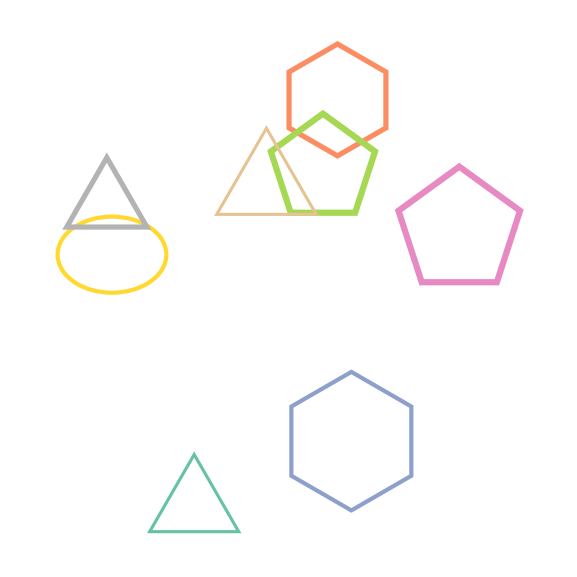[{"shape": "triangle", "thickness": 1.5, "radius": 0.45, "center": [0.336, 0.123]}, {"shape": "hexagon", "thickness": 2.5, "radius": 0.48, "center": [0.584, 0.826]}, {"shape": "hexagon", "thickness": 2, "radius": 0.6, "center": [0.608, 0.235]}, {"shape": "pentagon", "thickness": 3, "radius": 0.55, "center": [0.795, 0.6]}, {"shape": "pentagon", "thickness": 3, "radius": 0.47, "center": [0.559, 0.707]}, {"shape": "oval", "thickness": 2, "radius": 0.47, "center": [0.194, 0.558]}, {"shape": "triangle", "thickness": 1.5, "radius": 0.5, "center": [0.461, 0.678]}, {"shape": "triangle", "thickness": 2.5, "radius": 0.4, "center": [0.185, 0.646]}]